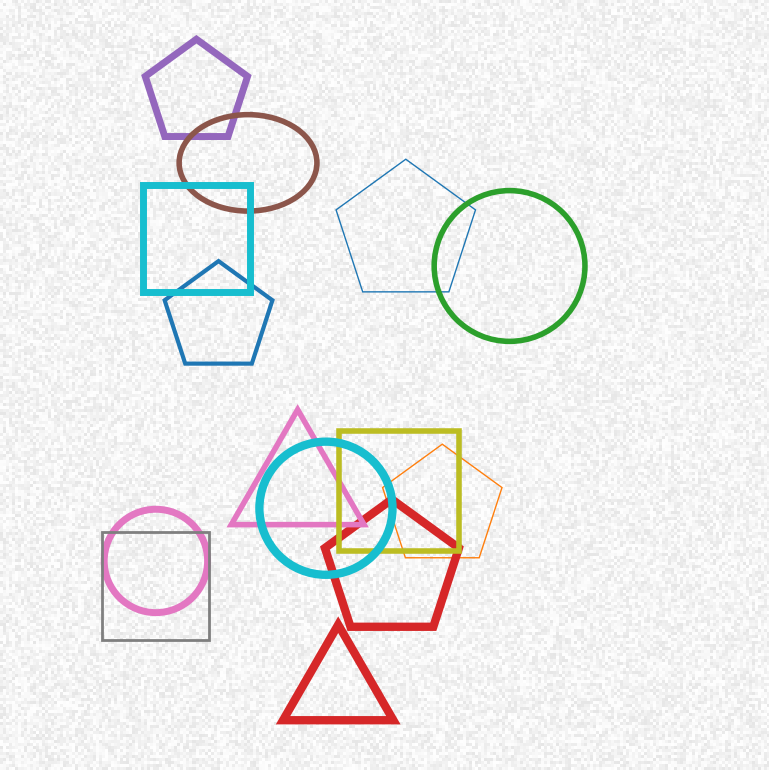[{"shape": "pentagon", "thickness": 0.5, "radius": 0.48, "center": [0.527, 0.698]}, {"shape": "pentagon", "thickness": 1.5, "radius": 0.37, "center": [0.284, 0.587]}, {"shape": "pentagon", "thickness": 0.5, "radius": 0.41, "center": [0.574, 0.342]}, {"shape": "circle", "thickness": 2, "radius": 0.49, "center": [0.662, 0.655]}, {"shape": "pentagon", "thickness": 3, "radius": 0.46, "center": [0.509, 0.26]}, {"shape": "triangle", "thickness": 3, "radius": 0.41, "center": [0.439, 0.106]}, {"shape": "pentagon", "thickness": 2.5, "radius": 0.35, "center": [0.255, 0.879]}, {"shape": "oval", "thickness": 2, "radius": 0.45, "center": [0.322, 0.789]}, {"shape": "triangle", "thickness": 2, "radius": 0.5, "center": [0.387, 0.368]}, {"shape": "circle", "thickness": 2.5, "radius": 0.34, "center": [0.202, 0.272]}, {"shape": "square", "thickness": 1, "radius": 0.35, "center": [0.202, 0.239]}, {"shape": "square", "thickness": 2, "radius": 0.39, "center": [0.518, 0.362]}, {"shape": "square", "thickness": 2.5, "radius": 0.35, "center": [0.256, 0.69]}, {"shape": "circle", "thickness": 3, "radius": 0.43, "center": [0.423, 0.34]}]